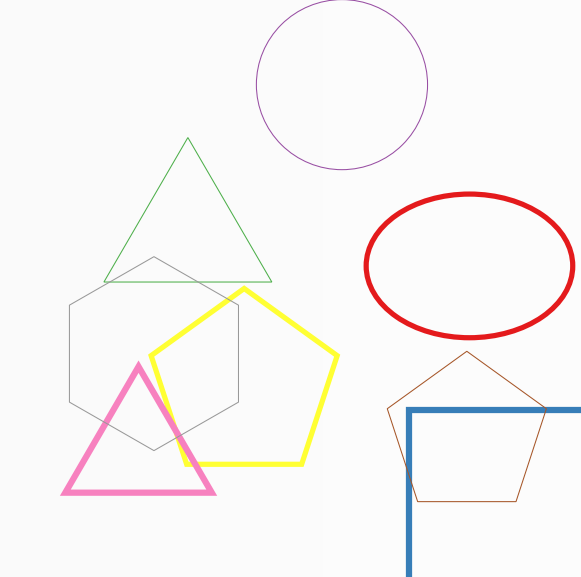[{"shape": "oval", "thickness": 2.5, "radius": 0.89, "center": [0.808, 0.539]}, {"shape": "square", "thickness": 3, "radius": 0.89, "center": [0.88, 0.112]}, {"shape": "triangle", "thickness": 0.5, "radius": 0.83, "center": [0.323, 0.594]}, {"shape": "circle", "thickness": 0.5, "radius": 0.74, "center": [0.588, 0.853]}, {"shape": "pentagon", "thickness": 2.5, "radius": 0.84, "center": [0.42, 0.331]}, {"shape": "pentagon", "thickness": 0.5, "radius": 0.72, "center": [0.803, 0.247]}, {"shape": "triangle", "thickness": 3, "radius": 0.73, "center": [0.238, 0.219]}, {"shape": "hexagon", "thickness": 0.5, "radius": 0.84, "center": [0.265, 0.387]}]